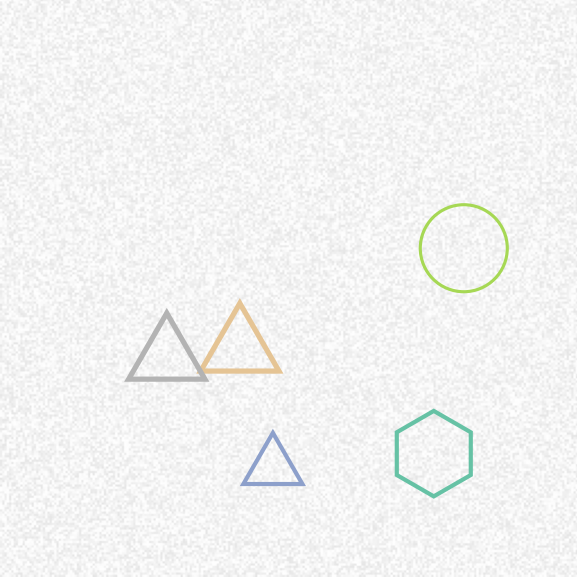[{"shape": "hexagon", "thickness": 2, "radius": 0.37, "center": [0.751, 0.214]}, {"shape": "triangle", "thickness": 2, "radius": 0.3, "center": [0.473, 0.191]}, {"shape": "circle", "thickness": 1.5, "radius": 0.38, "center": [0.803, 0.569]}, {"shape": "triangle", "thickness": 2.5, "radius": 0.39, "center": [0.415, 0.396]}, {"shape": "triangle", "thickness": 2.5, "radius": 0.38, "center": [0.289, 0.381]}]